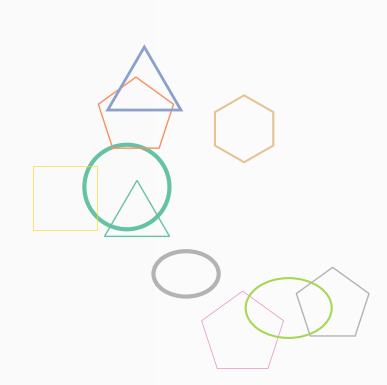[{"shape": "triangle", "thickness": 1, "radius": 0.48, "center": [0.354, 0.434]}, {"shape": "circle", "thickness": 3, "radius": 0.55, "center": [0.327, 0.514]}, {"shape": "pentagon", "thickness": 1, "radius": 0.51, "center": [0.351, 0.698]}, {"shape": "triangle", "thickness": 2, "radius": 0.55, "center": [0.372, 0.769]}, {"shape": "pentagon", "thickness": 0.5, "radius": 0.56, "center": [0.626, 0.133]}, {"shape": "oval", "thickness": 1.5, "radius": 0.55, "center": [0.745, 0.2]}, {"shape": "square", "thickness": 0.5, "radius": 0.41, "center": [0.169, 0.485]}, {"shape": "hexagon", "thickness": 1.5, "radius": 0.43, "center": [0.63, 0.665]}, {"shape": "pentagon", "thickness": 1, "radius": 0.49, "center": [0.859, 0.207]}, {"shape": "oval", "thickness": 3, "radius": 0.42, "center": [0.48, 0.289]}]